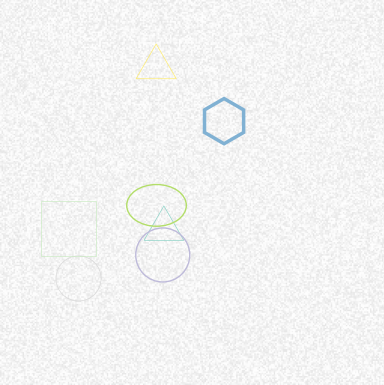[{"shape": "triangle", "thickness": 0.5, "radius": 0.3, "center": [0.426, 0.406]}, {"shape": "circle", "thickness": 1, "radius": 0.35, "center": [0.423, 0.338]}, {"shape": "hexagon", "thickness": 2.5, "radius": 0.29, "center": [0.582, 0.685]}, {"shape": "oval", "thickness": 1, "radius": 0.39, "center": [0.407, 0.467]}, {"shape": "circle", "thickness": 0.5, "radius": 0.29, "center": [0.204, 0.277]}, {"shape": "square", "thickness": 0.5, "radius": 0.36, "center": [0.177, 0.406]}, {"shape": "triangle", "thickness": 0.5, "radius": 0.3, "center": [0.406, 0.826]}]